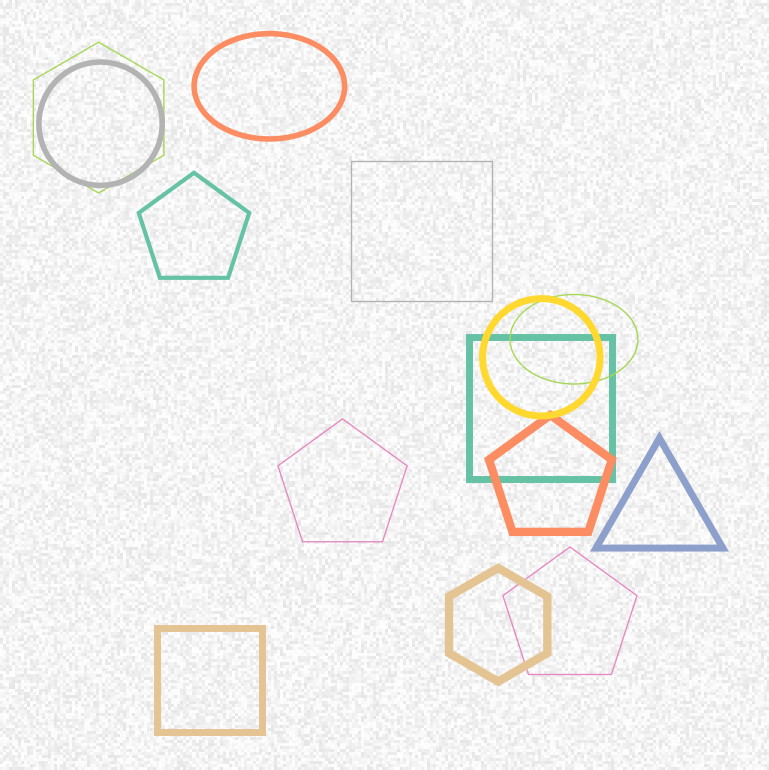[{"shape": "pentagon", "thickness": 1.5, "radius": 0.38, "center": [0.252, 0.7]}, {"shape": "square", "thickness": 2.5, "radius": 0.46, "center": [0.702, 0.47]}, {"shape": "pentagon", "thickness": 3, "radius": 0.42, "center": [0.715, 0.377]}, {"shape": "oval", "thickness": 2, "radius": 0.49, "center": [0.35, 0.888]}, {"shape": "triangle", "thickness": 2.5, "radius": 0.48, "center": [0.856, 0.336]}, {"shape": "pentagon", "thickness": 0.5, "radius": 0.44, "center": [0.445, 0.368]}, {"shape": "pentagon", "thickness": 0.5, "radius": 0.46, "center": [0.74, 0.198]}, {"shape": "hexagon", "thickness": 0.5, "radius": 0.49, "center": [0.128, 0.847]}, {"shape": "oval", "thickness": 0.5, "radius": 0.42, "center": [0.745, 0.559]}, {"shape": "circle", "thickness": 2.5, "radius": 0.38, "center": [0.703, 0.536]}, {"shape": "hexagon", "thickness": 3, "radius": 0.37, "center": [0.647, 0.189]}, {"shape": "square", "thickness": 2.5, "radius": 0.34, "center": [0.272, 0.117]}, {"shape": "circle", "thickness": 2, "radius": 0.4, "center": [0.131, 0.839]}, {"shape": "square", "thickness": 0.5, "radius": 0.46, "center": [0.547, 0.7]}]